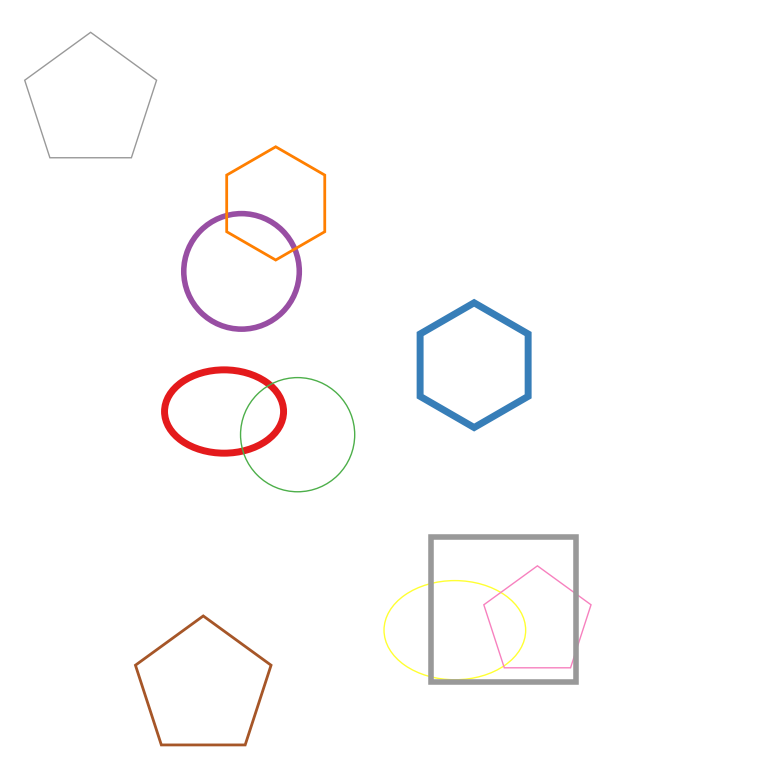[{"shape": "oval", "thickness": 2.5, "radius": 0.39, "center": [0.291, 0.466]}, {"shape": "hexagon", "thickness": 2.5, "radius": 0.41, "center": [0.616, 0.526]}, {"shape": "circle", "thickness": 0.5, "radius": 0.37, "center": [0.387, 0.435]}, {"shape": "circle", "thickness": 2, "radius": 0.38, "center": [0.314, 0.648]}, {"shape": "hexagon", "thickness": 1, "radius": 0.37, "center": [0.358, 0.736]}, {"shape": "oval", "thickness": 0.5, "radius": 0.46, "center": [0.591, 0.182]}, {"shape": "pentagon", "thickness": 1, "radius": 0.46, "center": [0.264, 0.107]}, {"shape": "pentagon", "thickness": 0.5, "radius": 0.37, "center": [0.698, 0.192]}, {"shape": "square", "thickness": 2, "radius": 0.47, "center": [0.654, 0.209]}, {"shape": "pentagon", "thickness": 0.5, "radius": 0.45, "center": [0.118, 0.868]}]